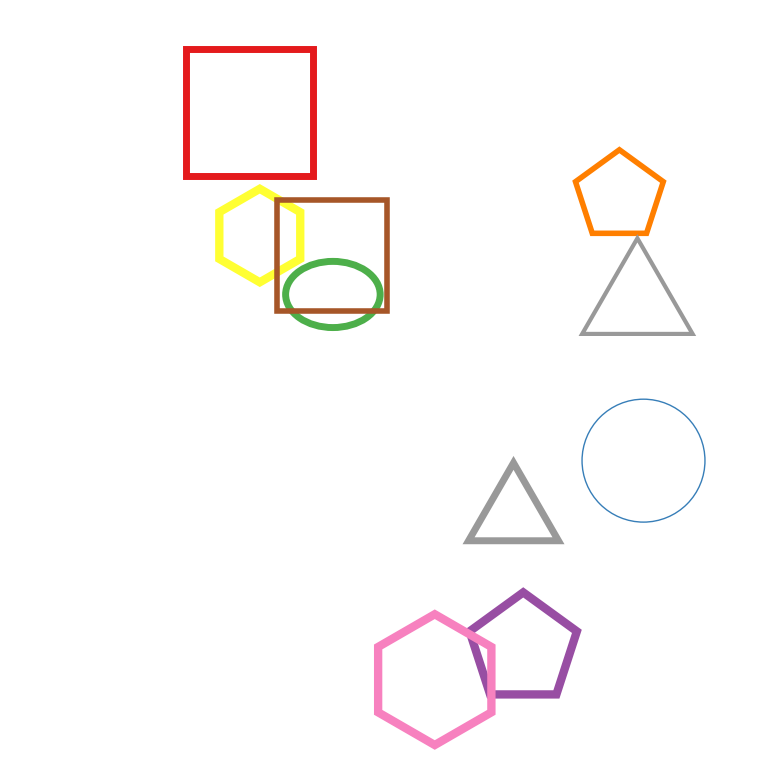[{"shape": "square", "thickness": 2.5, "radius": 0.41, "center": [0.324, 0.854]}, {"shape": "circle", "thickness": 0.5, "radius": 0.4, "center": [0.836, 0.402]}, {"shape": "oval", "thickness": 2.5, "radius": 0.31, "center": [0.432, 0.618]}, {"shape": "pentagon", "thickness": 3, "radius": 0.37, "center": [0.68, 0.157]}, {"shape": "pentagon", "thickness": 2, "radius": 0.3, "center": [0.804, 0.745]}, {"shape": "hexagon", "thickness": 3, "radius": 0.3, "center": [0.337, 0.694]}, {"shape": "square", "thickness": 2, "radius": 0.36, "center": [0.431, 0.668]}, {"shape": "hexagon", "thickness": 3, "radius": 0.42, "center": [0.565, 0.117]}, {"shape": "triangle", "thickness": 2.5, "radius": 0.34, "center": [0.667, 0.331]}, {"shape": "triangle", "thickness": 1.5, "radius": 0.41, "center": [0.828, 0.608]}]